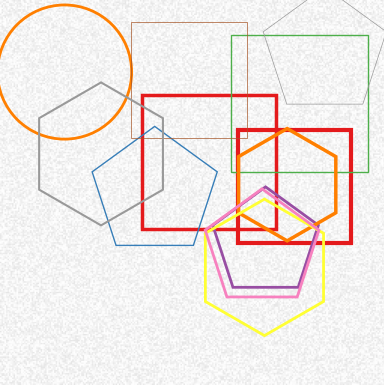[{"shape": "square", "thickness": 3, "radius": 0.73, "center": [0.766, 0.516]}, {"shape": "square", "thickness": 2.5, "radius": 0.86, "center": [0.543, 0.579]}, {"shape": "pentagon", "thickness": 1, "radius": 0.85, "center": [0.402, 0.501]}, {"shape": "square", "thickness": 1, "radius": 0.89, "center": [0.778, 0.731]}, {"shape": "pentagon", "thickness": 2, "radius": 0.72, "center": [0.69, 0.37]}, {"shape": "hexagon", "thickness": 2.5, "radius": 0.73, "center": [0.746, 0.52]}, {"shape": "circle", "thickness": 2, "radius": 0.87, "center": [0.168, 0.813]}, {"shape": "hexagon", "thickness": 2, "radius": 0.89, "center": [0.687, 0.306]}, {"shape": "square", "thickness": 0.5, "radius": 0.75, "center": [0.491, 0.792]}, {"shape": "pentagon", "thickness": 2, "radius": 0.78, "center": [0.681, 0.354]}, {"shape": "hexagon", "thickness": 1.5, "radius": 0.93, "center": [0.262, 0.6]}, {"shape": "pentagon", "thickness": 0.5, "radius": 0.84, "center": [0.844, 0.866]}]